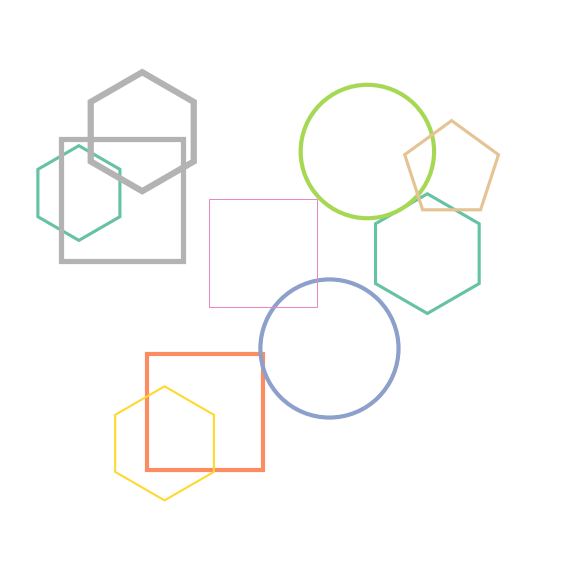[{"shape": "hexagon", "thickness": 1.5, "radius": 0.52, "center": [0.74, 0.56]}, {"shape": "hexagon", "thickness": 1.5, "radius": 0.41, "center": [0.137, 0.665]}, {"shape": "square", "thickness": 2, "radius": 0.5, "center": [0.355, 0.286]}, {"shape": "circle", "thickness": 2, "radius": 0.6, "center": [0.57, 0.396]}, {"shape": "square", "thickness": 0.5, "radius": 0.47, "center": [0.455, 0.561]}, {"shape": "circle", "thickness": 2, "radius": 0.58, "center": [0.636, 0.737]}, {"shape": "hexagon", "thickness": 1, "radius": 0.49, "center": [0.285, 0.231]}, {"shape": "pentagon", "thickness": 1.5, "radius": 0.43, "center": [0.782, 0.705]}, {"shape": "square", "thickness": 2.5, "radius": 0.53, "center": [0.212, 0.653]}, {"shape": "hexagon", "thickness": 3, "radius": 0.52, "center": [0.246, 0.771]}]